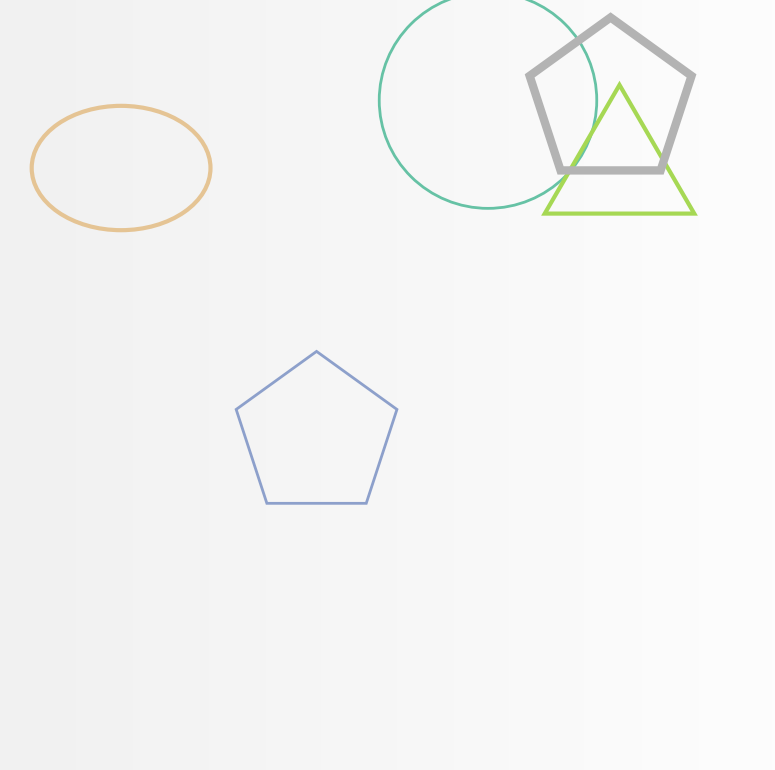[{"shape": "circle", "thickness": 1, "radius": 0.7, "center": [0.63, 0.87]}, {"shape": "pentagon", "thickness": 1, "radius": 0.55, "center": [0.408, 0.435]}, {"shape": "triangle", "thickness": 1.5, "radius": 0.56, "center": [0.799, 0.778]}, {"shape": "oval", "thickness": 1.5, "radius": 0.58, "center": [0.156, 0.782]}, {"shape": "pentagon", "thickness": 3, "radius": 0.55, "center": [0.788, 0.868]}]